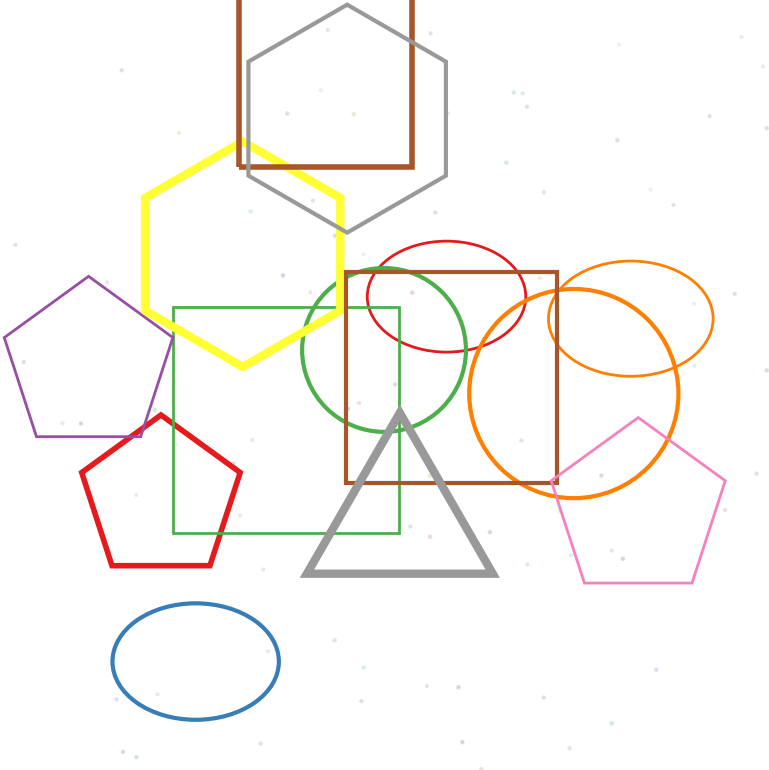[{"shape": "pentagon", "thickness": 2, "radius": 0.54, "center": [0.209, 0.353]}, {"shape": "oval", "thickness": 1, "radius": 0.51, "center": [0.58, 0.615]}, {"shape": "oval", "thickness": 1.5, "radius": 0.54, "center": [0.254, 0.141]}, {"shape": "circle", "thickness": 1.5, "radius": 0.53, "center": [0.499, 0.546]}, {"shape": "square", "thickness": 1, "radius": 0.74, "center": [0.372, 0.454]}, {"shape": "pentagon", "thickness": 1, "radius": 0.58, "center": [0.115, 0.526]}, {"shape": "oval", "thickness": 1, "radius": 0.53, "center": [0.819, 0.586]}, {"shape": "circle", "thickness": 1.5, "radius": 0.68, "center": [0.745, 0.489]}, {"shape": "hexagon", "thickness": 3, "radius": 0.73, "center": [0.315, 0.67]}, {"shape": "square", "thickness": 1.5, "radius": 0.69, "center": [0.587, 0.51]}, {"shape": "square", "thickness": 2, "radius": 0.56, "center": [0.423, 0.895]}, {"shape": "pentagon", "thickness": 1, "radius": 0.59, "center": [0.829, 0.339]}, {"shape": "hexagon", "thickness": 1.5, "radius": 0.74, "center": [0.451, 0.846]}, {"shape": "triangle", "thickness": 3, "radius": 0.7, "center": [0.519, 0.325]}]